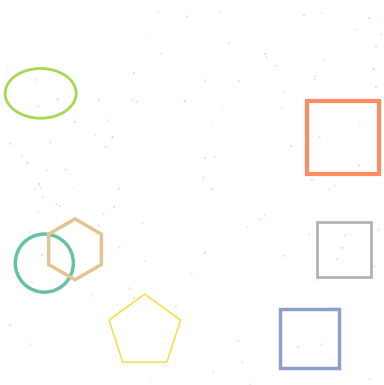[{"shape": "circle", "thickness": 2.5, "radius": 0.38, "center": [0.115, 0.317]}, {"shape": "square", "thickness": 3, "radius": 0.47, "center": [0.891, 0.643]}, {"shape": "square", "thickness": 2.5, "radius": 0.39, "center": [0.803, 0.121]}, {"shape": "oval", "thickness": 2, "radius": 0.46, "center": [0.106, 0.757]}, {"shape": "pentagon", "thickness": 1, "radius": 0.49, "center": [0.376, 0.138]}, {"shape": "hexagon", "thickness": 2.5, "radius": 0.39, "center": [0.195, 0.352]}, {"shape": "square", "thickness": 2, "radius": 0.35, "center": [0.894, 0.352]}]